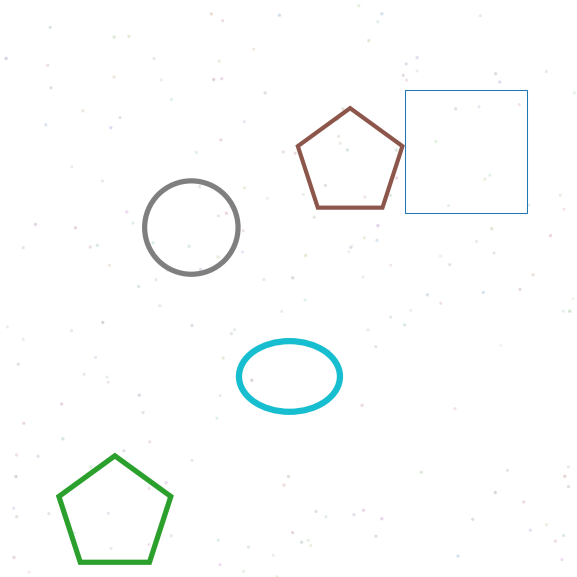[{"shape": "square", "thickness": 0.5, "radius": 0.53, "center": [0.807, 0.737]}, {"shape": "pentagon", "thickness": 2.5, "radius": 0.51, "center": [0.199, 0.108]}, {"shape": "pentagon", "thickness": 2, "radius": 0.48, "center": [0.606, 0.717]}, {"shape": "circle", "thickness": 2.5, "radius": 0.4, "center": [0.331, 0.605]}, {"shape": "oval", "thickness": 3, "radius": 0.44, "center": [0.501, 0.347]}]